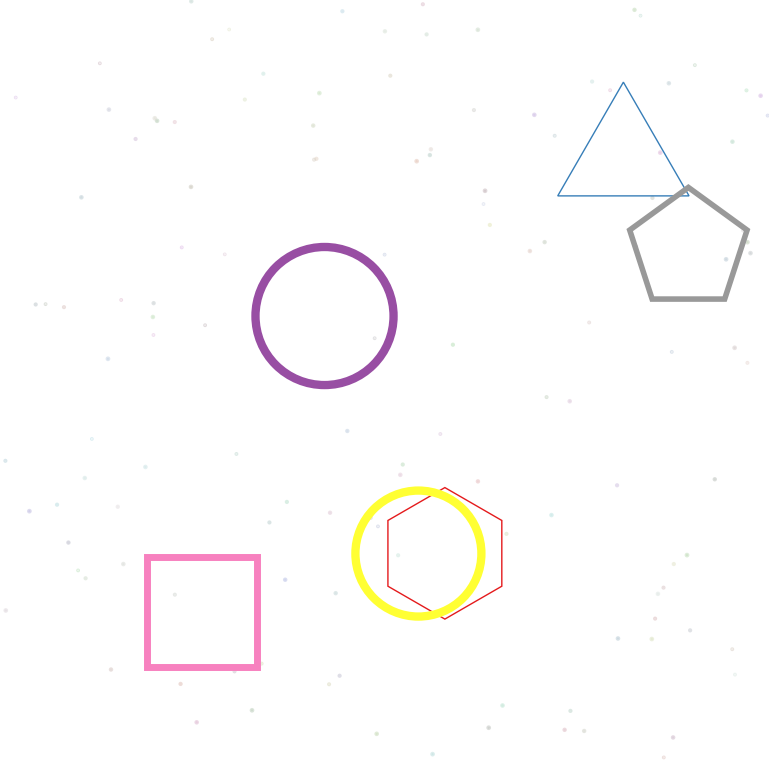[{"shape": "hexagon", "thickness": 0.5, "radius": 0.43, "center": [0.578, 0.281]}, {"shape": "triangle", "thickness": 0.5, "radius": 0.49, "center": [0.81, 0.795]}, {"shape": "circle", "thickness": 3, "radius": 0.45, "center": [0.421, 0.59]}, {"shape": "circle", "thickness": 3, "radius": 0.41, "center": [0.543, 0.281]}, {"shape": "square", "thickness": 2.5, "radius": 0.36, "center": [0.262, 0.205]}, {"shape": "pentagon", "thickness": 2, "radius": 0.4, "center": [0.894, 0.676]}]